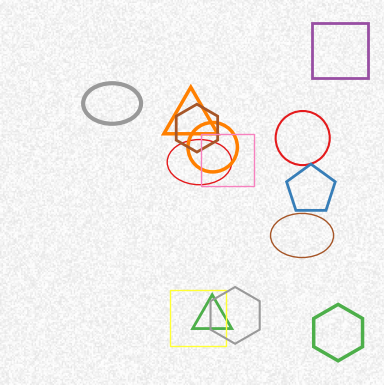[{"shape": "oval", "thickness": 1, "radius": 0.42, "center": [0.518, 0.579]}, {"shape": "circle", "thickness": 1.5, "radius": 0.35, "center": [0.786, 0.641]}, {"shape": "pentagon", "thickness": 2, "radius": 0.33, "center": [0.808, 0.507]}, {"shape": "hexagon", "thickness": 2.5, "radius": 0.37, "center": [0.878, 0.136]}, {"shape": "triangle", "thickness": 2, "radius": 0.29, "center": [0.551, 0.176]}, {"shape": "square", "thickness": 2, "radius": 0.36, "center": [0.883, 0.869]}, {"shape": "triangle", "thickness": 2.5, "radius": 0.4, "center": [0.496, 0.693]}, {"shape": "circle", "thickness": 2.5, "radius": 0.32, "center": [0.552, 0.618]}, {"shape": "square", "thickness": 1, "radius": 0.36, "center": [0.515, 0.174]}, {"shape": "oval", "thickness": 1, "radius": 0.41, "center": [0.785, 0.388]}, {"shape": "hexagon", "thickness": 2, "radius": 0.31, "center": [0.512, 0.667]}, {"shape": "square", "thickness": 1, "radius": 0.34, "center": [0.591, 0.584]}, {"shape": "oval", "thickness": 3, "radius": 0.38, "center": [0.291, 0.731]}, {"shape": "hexagon", "thickness": 1.5, "radius": 0.37, "center": [0.611, 0.181]}]